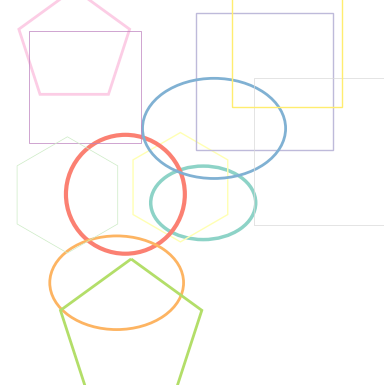[{"shape": "oval", "thickness": 2.5, "radius": 0.68, "center": [0.528, 0.473]}, {"shape": "hexagon", "thickness": 1, "radius": 0.71, "center": [0.469, 0.514]}, {"shape": "square", "thickness": 1, "radius": 0.89, "center": [0.688, 0.788]}, {"shape": "circle", "thickness": 3, "radius": 0.77, "center": [0.326, 0.495]}, {"shape": "oval", "thickness": 2, "radius": 0.93, "center": [0.556, 0.666]}, {"shape": "oval", "thickness": 2, "radius": 0.87, "center": [0.303, 0.266]}, {"shape": "pentagon", "thickness": 2, "radius": 0.97, "center": [0.341, 0.134]}, {"shape": "pentagon", "thickness": 2, "radius": 0.76, "center": [0.193, 0.877]}, {"shape": "square", "thickness": 0.5, "radius": 0.95, "center": [0.85, 0.606]}, {"shape": "square", "thickness": 0.5, "radius": 0.73, "center": [0.22, 0.774]}, {"shape": "hexagon", "thickness": 0.5, "radius": 0.75, "center": [0.175, 0.494]}, {"shape": "square", "thickness": 1, "radius": 0.72, "center": [0.746, 0.866]}]